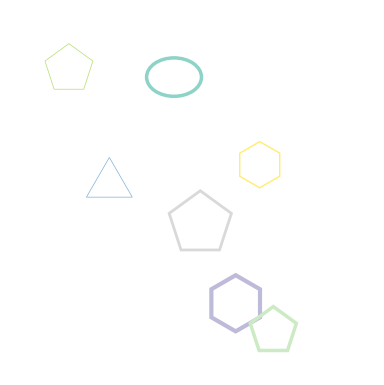[{"shape": "oval", "thickness": 2.5, "radius": 0.36, "center": [0.452, 0.8]}, {"shape": "hexagon", "thickness": 3, "radius": 0.36, "center": [0.612, 0.212]}, {"shape": "triangle", "thickness": 0.5, "radius": 0.34, "center": [0.284, 0.522]}, {"shape": "pentagon", "thickness": 0.5, "radius": 0.33, "center": [0.179, 0.821]}, {"shape": "pentagon", "thickness": 2, "radius": 0.43, "center": [0.52, 0.419]}, {"shape": "pentagon", "thickness": 2.5, "radius": 0.32, "center": [0.71, 0.141]}, {"shape": "hexagon", "thickness": 1, "radius": 0.3, "center": [0.675, 0.572]}]